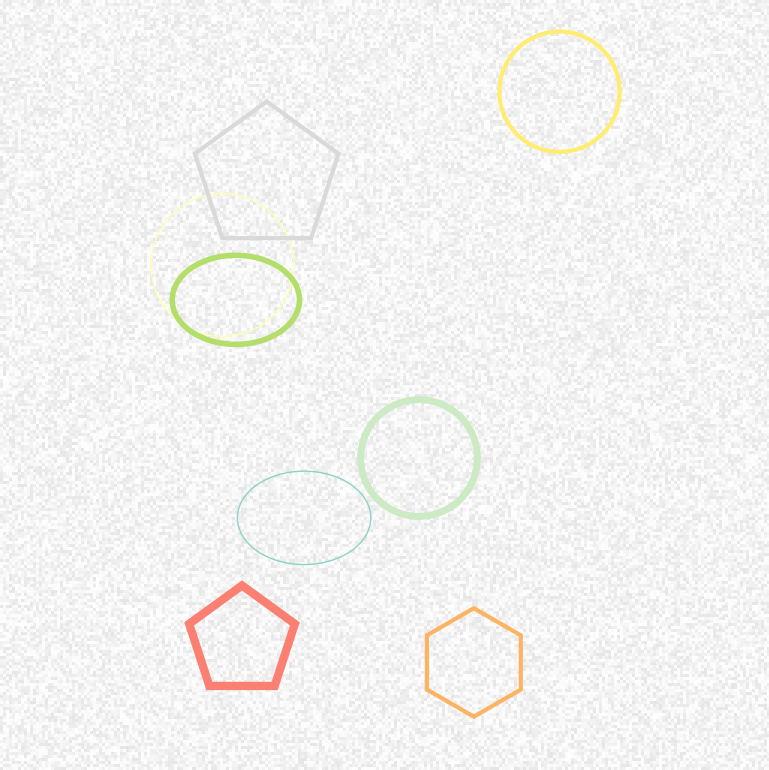[{"shape": "oval", "thickness": 0.5, "radius": 0.43, "center": [0.395, 0.327]}, {"shape": "circle", "thickness": 0.5, "radius": 0.46, "center": [0.289, 0.656]}, {"shape": "pentagon", "thickness": 3, "radius": 0.36, "center": [0.314, 0.168]}, {"shape": "hexagon", "thickness": 1.5, "radius": 0.35, "center": [0.615, 0.14]}, {"shape": "oval", "thickness": 2, "radius": 0.41, "center": [0.306, 0.611]}, {"shape": "pentagon", "thickness": 1.5, "radius": 0.49, "center": [0.346, 0.77]}, {"shape": "circle", "thickness": 2.5, "radius": 0.38, "center": [0.544, 0.405]}, {"shape": "circle", "thickness": 1.5, "radius": 0.39, "center": [0.727, 0.881]}]